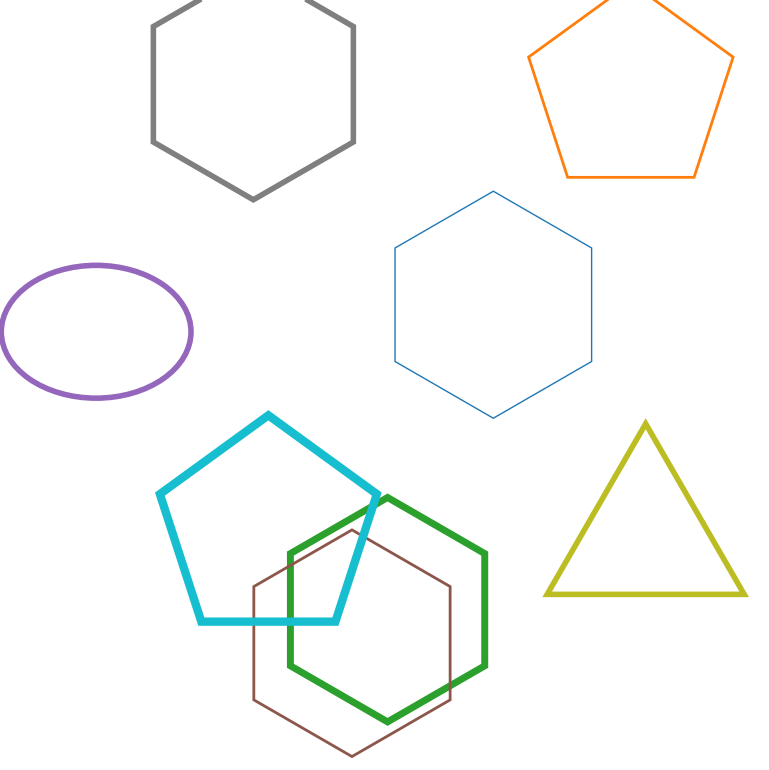[{"shape": "hexagon", "thickness": 0.5, "radius": 0.74, "center": [0.641, 0.604]}, {"shape": "pentagon", "thickness": 1, "radius": 0.7, "center": [0.819, 0.883]}, {"shape": "hexagon", "thickness": 2.5, "radius": 0.73, "center": [0.503, 0.208]}, {"shape": "oval", "thickness": 2, "radius": 0.62, "center": [0.125, 0.569]}, {"shape": "hexagon", "thickness": 1, "radius": 0.74, "center": [0.457, 0.165]}, {"shape": "hexagon", "thickness": 2, "radius": 0.75, "center": [0.329, 0.891]}, {"shape": "triangle", "thickness": 2, "radius": 0.74, "center": [0.839, 0.302]}, {"shape": "pentagon", "thickness": 3, "radius": 0.74, "center": [0.349, 0.313]}]